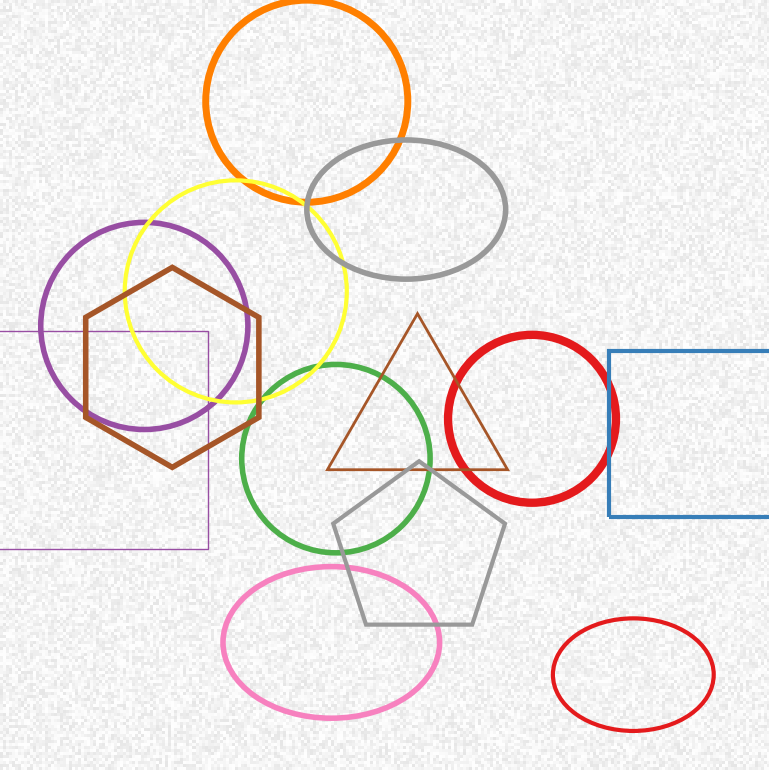[{"shape": "circle", "thickness": 3, "radius": 0.55, "center": [0.691, 0.456]}, {"shape": "oval", "thickness": 1.5, "radius": 0.52, "center": [0.822, 0.124]}, {"shape": "square", "thickness": 1.5, "radius": 0.54, "center": [0.899, 0.436]}, {"shape": "circle", "thickness": 2, "radius": 0.61, "center": [0.436, 0.404]}, {"shape": "square", "thickness": 0.5, "radius": 0.71, "center": [0.128, 0.429]}, {"shape": "circle", "thickness": 2, "radius": 0.67, "center": [0.187, 0.577]}, {"shape": "circle", "thickness": 2.5, "radius": 0.66, "center": [0.398, 0.869]}, {"shape": "circle", "thickness": 1.5, "radius": 0.72, "center": [0.306, 0.622]}, {"shape": "hexagon", "thickness": 2, "radius": 0.65, "center": [0.224, 0.523]}, {"shape": "triangle", "thickness": 1, "radius": 0.68, "center": [0.542, 0.458]}, {"shape": "oval", "thickness": 2, "radius": 0.7, "center": [0.43, 0.166]}, {"shape": "oval", "thickness": 2, "radius": 0.65, "center": [0.528, 0.728]}, {"shape": "pentagon", "thickness": 1.5, "radius": 0.59, "center": [0.544, 0.284]}]